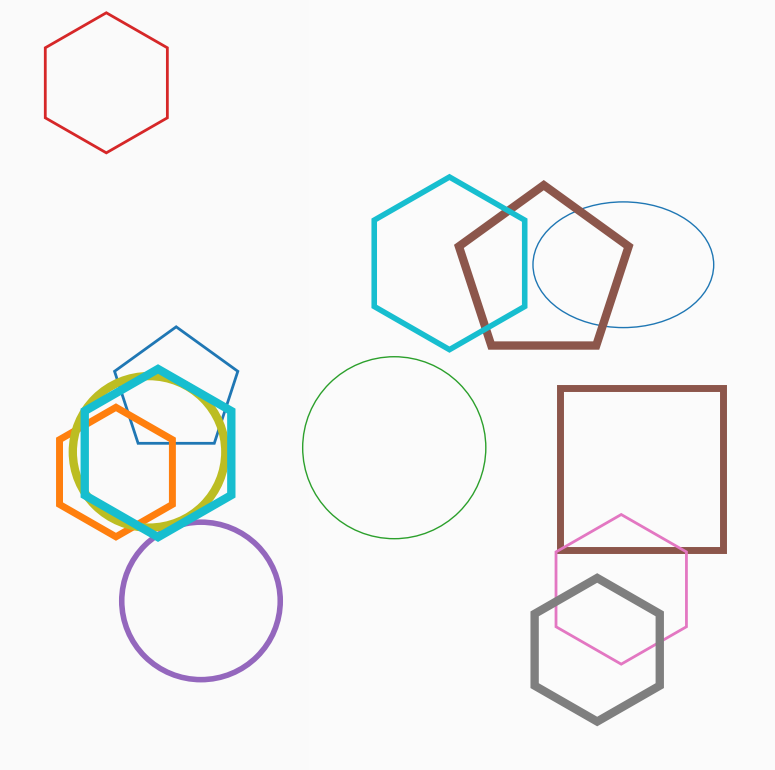[{"shape": "oval", "thickness": 0.5, "radius": 0.58, "center": [0.804, 0.656]}, {"shape": "pentagon", "thickness": 1, "radius": 0.42, "center": [0.227, 0.492]}, {"shape": "hexagon", "thickness": 2.5, "radius": 0.42, "center": [0.15, 0.387]}, {"shape": "circle", "thickness": 0.5, "radius": 0.59, "center": [0.509, 0.419]}, {"shape": "hexagon", "thickness": 1, "radius": 0.45, "center": [0.137, 0.892]}, {"shape": "circle", "thickness": 2, "radius": 0.51, "center": [0.259, 0.22]}, {"shape": "square", "thickness": 2.5, "radius": 0.53, "center": [0.827, 0.391]}, {"shape": "pentagon", "thickness": 3, "radius": 0.58, "center": [0.702, 0.644]}, {"shape": "hexagon", "thickness": 1, "radius": 0.49, "center": [0.802, 0.235]}, {"shape": "hexagon", "thickness": 3, "radius": 0.47, "center": [0.771, 0.156]}, {"shape": "circle", "thickness": 3, "radius": 0.49, "center": [0.192, 0.413]}, {"shape": "hexagon", "thickness": 2, "radius": 0.56, "center": [0.58, 0.658]}, {"shape": "hexagon", "thickness": 3, "radius": 0.55, "center": [0.204, 0.412]}]